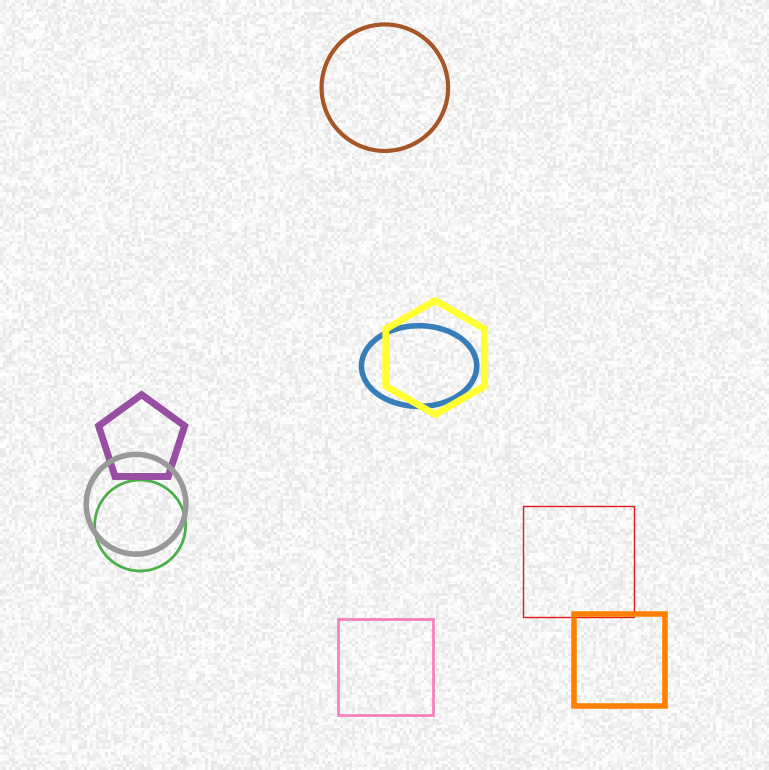[{"shape": "square", "thickness": 0.5, "radius": 0.36, "center": [0.752, 0.271]}, {"shape": "oval", "thickness": 2, "radius": 0.37, "center": [0.544, 0.525]}, {"shape": "circle", "thickness": 1, "radius": 0.3, "center": [0.182, 0.318]}, {"shape": "pentagon", "thickness": 2.5, "radius": 0.29, "center": [0.184, 0.429]}, {"shape": "square", "thickness": 2, "radius": 0.3, "center": [0.804, 0.143]}, {"shape": "hexagon", "thickness": 2.5, "radius": 0.37, "center": [0.565, 0.536]}, {"shape": "circle", "thickness": 1.5, "radius": 0.41, "center": [0.5, 0.886]}, {"shape": "square", "thickness": 1, "radius": 0.31, "center": [0.501, 0.134]}, {"shape": "circle", "thickness": 2, "radius": 0.32, "center": [0.177, 0.345]}]